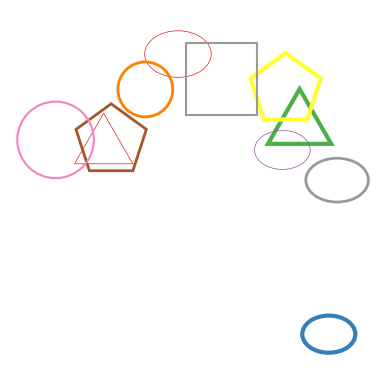[{"shape": "triangle", "thickness": 0.5, "radius": 0.44, "center": [0.269, 0.618]}, {"shape": "oval", "thickness": 0.5, "radius": 0.43, "center": [0.462, 0.86]}, {"shape": "oval", "thickness": 3, "radius": 0.34, "center": [0.854, 0.132]}, {"shape": "triangle", "thickness": 3, "radius": 0.47, "center": [0.778, 0.674]}, {"shape": "oval", "thickness": 0.5, "radius": 0.36, "center": [0.733, 0.611]}, {"shape": "circle", "thickness": 2, "radius": 0.36, "center": [0.377, 0.768]}, {"shape": "pentagon", "thickness": 3, "radius": 0.48, "center": [0.742, 0.767]}, {"shape": "pentagon", "thickness": 2, "radius": 0.48, "center": [0.289, 0.634]}, {"shape": "circle", "thickness": 1.5, "radius": 0.5, "center": [0.144, 0.637]}, {"shape": "square", "thickness": 1.5, "radius": 0.46, "center": [0.576, 0.795]}, {"shape": "oval", "thickness": 2, "radius": 0.41, "center": [0.876, 0.532]}]